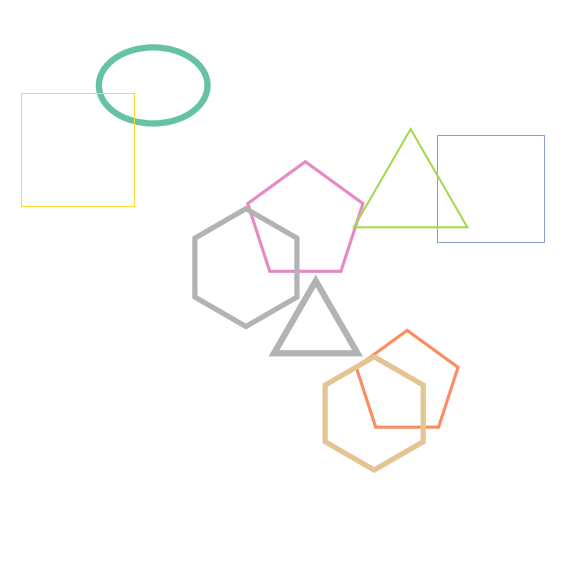[{"shape": "oval", "thickness": 3, "radius": 0.47, "center": [0.265, 0.851]}, {"shape": "pentagon", "thickness": 1.5, "radius": 0.46, "center": [0.705, 0.334]}, {"shape": "square", "thickness": 0.5, "radius": 0.46, "center": [0.849, 0.672]}, {"shape": "pentagon", "thickness": 1.5, "radius": 0.52, "center": [0.529, 0.614]}, {"shape": "triangle", "thickness": 1, "radius": 0.57, "center": [0.711, 0.662]}, {"shape": "square", "thickness": 0.5, "radius": 0.49, "center": [0.134, 0.74]}, {"shape": "hexagon", "thickness": 2.5, "radius": 0.49, "center": [0.648, 0.283]}, {"shape": "triangle", "thickness": 3, "radius": 0.42, "center": [0.547, 0.429]}, {"shape": "hexagon", "thickness": 2.5, "radius": 0.51, "center": [0.426, 0.536]}]